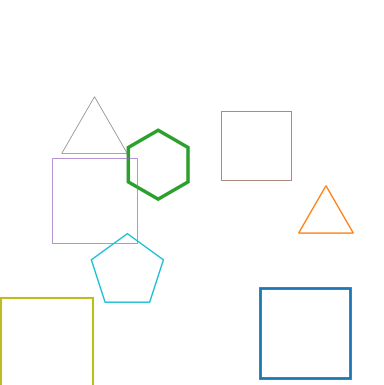[{"shape": "square", "thickness": 2, "radius": 0.58, "center": [0.793, 0.135]}, {"shape": "triangle", "thickness": 1, "radius": 0.41, "center": [0.847, 0.436]}, {"shape": "hexagon", "thickness": 2.5, "radius": 0.45, "center": [0.411, 0.572]}, {"shape": "square", "thickness": 0.5, "radius": 0.55, "center": [0.246, 0.48]}, {"shape": "square", "thickness": 0.5, "radius": 0.45, "center": [0.665, 0.621]}, {"shape": "triangle", "thickness": 0.5, "radius": 0.49, "center": [0.245, 0.65]}, {"shape": "square", "thickness": 1.5, "radius": 0.6, "center": [0.121, 0.106]}, {"shape": "pentagon", "thickness": 1, "radius": 0.49, "center": [0.331, 0.295]}]